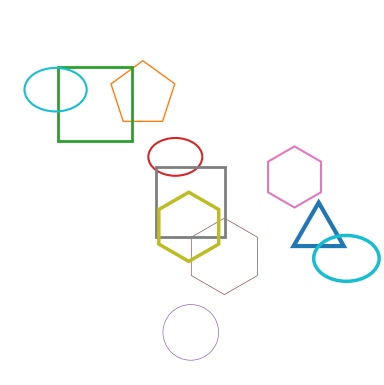[{"shape": "triangle", "thickness": 3, "radius": 0.38, "center": [0.828, 0.399]}, {"shape": "pentagon", "thickness": 1, "radius": 0.44, "center": [0.371, 0.755]}, {"shape": "square", "thickness": 2, "radius": 0.48, "center": [0.247, 0.729]}, {"shape": "oval", "thickness": 1.5, "radius": 0.35, "center": [0.455, 0.593]}, {"shape": "circle", "thickness": 0.5, "radius": 0.36, "center": [0.496, 0.137]}, {"shape": "hexagon", "thickness": 0.5, "radius": 0.5, "center": [0.583, 0.334]}, {"shape": "hexagon", "thickness": 1.5, "radius": 0.4, "center": [0.765, 0.54]}, {"shape": "square", "thickness": 2, "radius": 0.45, "center": [0.494, 0.475]}, {"shape": "hexagon", "thickness": 2.5, "radius": 0.45, "center": [0.49, 0.411]}, {"shape": "oval", "thickness": 1.5, "radius": 0.4, "center": [0.144, 0.767]}, {"shape": "oval", "thickness": 2.5, "radius": 0.43, "center": [0.9, 0.329]}]